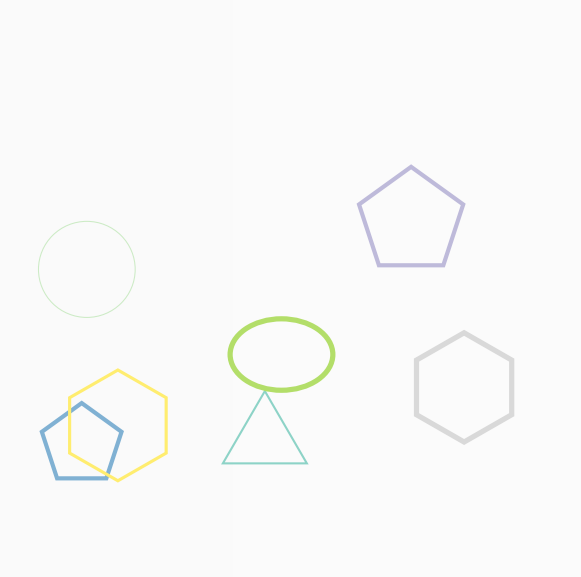[{"shape": "triangle", "thickness": 1, "radius": 0.42, "center": [0.456, 0.238]}, {"shape": "pentagon", "thickness": 2, "radius": 0.47, "center": [0.707, 0.616]}, {"shape": "pentagon", "thickness": 2, "radius": 0.36, "center": [0.141, 0.229]}, {"shape": "oval", "thickness": 2.5, "radius": 0.44, "center": [0.484, 0.385]}, {"shape": "hexagon", "thickness": 2.5, "radius": 0.47, "center": [0.798, 0.328]}, {"shape": "circle", "thickness": 0.5, "radius": 0.42, "center": [0.149, 0.533]}, {"shape": "hexagon", "thickness": 1.5, "radius": 0.48, "center": [0.203, 0.263]}]